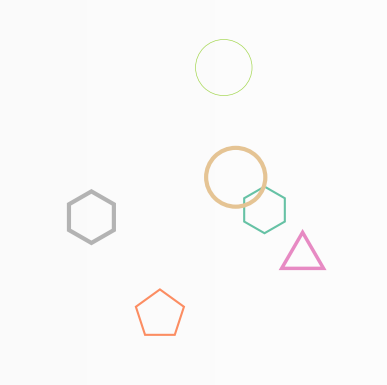[{"shape": "hexagon", "thickness": 1.5, "radius": 0.3, "center": [0.683, 0.455]}, {"shape": "pentagon", "thickness": 1.5, "radius": 0.33, "center": [0.413, 0.183]}, {"shape": "triangle", "thickness": 2.5, "radius": 0.31, "center": [0.781, 0.334]}, {"shape": "circle", "thickness": 0.5, "radius": 0.36, "center": [0.578, 0.825]}, {"shape": "circle", "thickness": 3, "radius": 0.38, "center": [0.608, 0.54]}, {"shape": "hexagon", "thickness": 3, "radius": 0.33, "center": [0.236, 0.436]}]